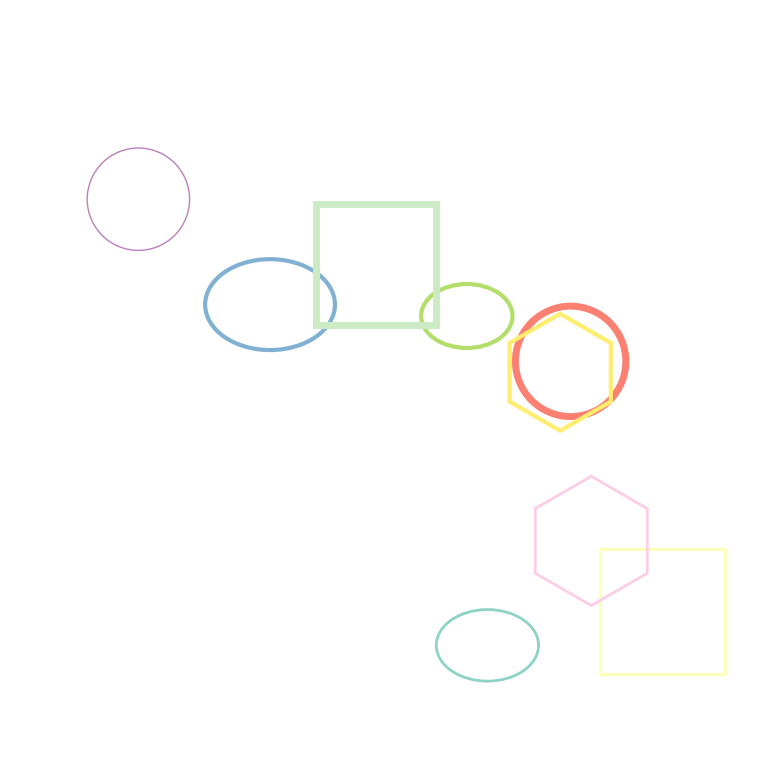[{"shape": "oval", "thickness": 1, "radius": 0.33, "center": [0.633, 0.162]}, {"shape": "square", "thickness": 1, "radius": 0.41, "center": [0.86, 0.206]}, {"shape": "circle", "thickness": 2.5, "radius": 0.36, "center": [0.741, 0.531]}, {"shape": "oval", "thickness": 1.5, "radius": 0.42, "center": [0.351, 0.604]}, {"shape": "oval", "thickness": 1.5, "radius": 0.3, "center": [0.606, 0.59]}, {"shape": "hexagon", "thickness": 1, "radius": 0.42, "center": [0.768, 0.298]}, {"shape": "circle", "thickness": 0.5, "radius": 0.33, "center": [0.18, 0.741]}, {"shape": "square", "thickness": 2.5, "radius": 0.39, "center": [0.488, 0.656]}, {"shape": "hexagon", "thickness": 1.5, "radius": 0.38, "center": [0.727, 0.517]}]